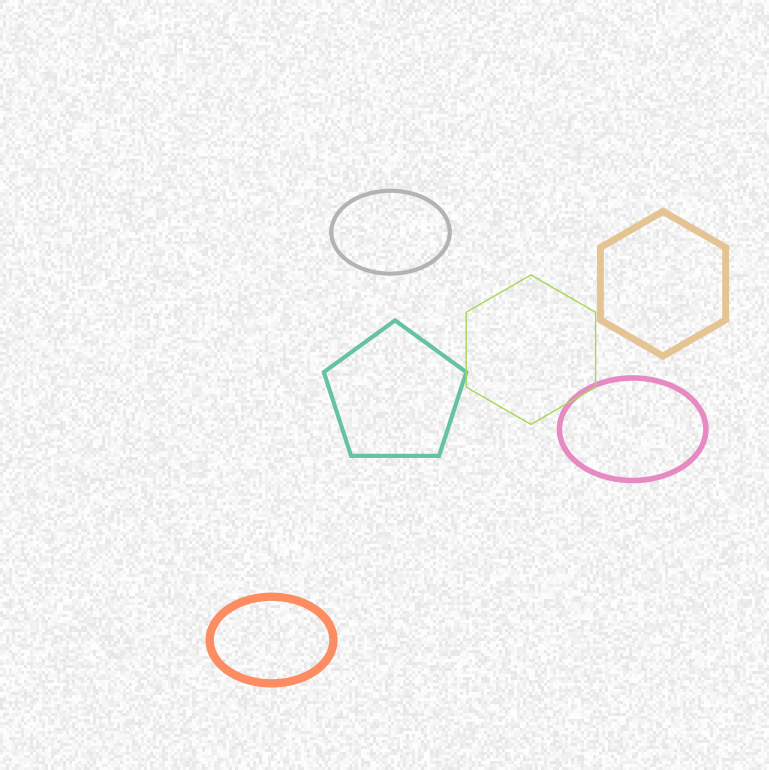[{"shape": "pentagon", "thickness": 1.5, "radius": 0.49, "center": [0.513, 0.487]}, {"shape": "oval", "thickness": 3, "radius": 0.4, "center": [0.353, 0.169]}, {"shape": "oval", "thickness": 2, "radius": 0.48, "center": [0.822, 0.443]}, {"shape": "hexagon", "thickness": 0.5, "radius": 0.49, "center": [0.689, 0.546]}, {"shape": "hexagon", "thickness": 2.5, "radius": 0.47, "center": [0.861, 0.632]}, {"shape": "oval", "thickness": 1.5, "radius": 0.38, "center": [0.507, 0.698]}]